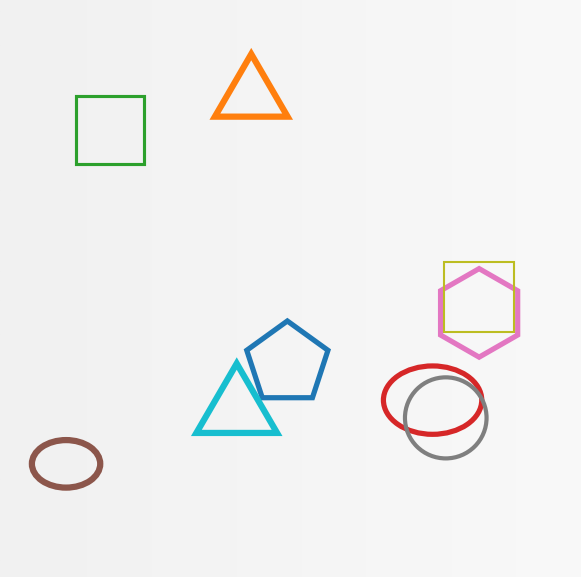[{"shape": "pentagon", "thickness": 2.5, "radius": 0.37, "center": [0.494, 0.37]}, {"shape": "triangle", "thickness": 3, "radius": 0.36, "center": [0.432, 0.833]}, {"shape": "square", "thickness": 1.5, "radius": 0.29, "center": [0.189, 0.774]}, {"shape": "oval", "thickness": 2.5, "radius": 0.42, "center": [0.744, 0.306]}, {"shape": "oval", "thickness": 3, "radius": 0.29, "center": [0.114, 0.196]}, {"shape": "hexagon", "thickness": 2.5, "radius": 0.38, "center": [0.824, 0.457]}, {"shape": "circle", "thickness": 2, "radius": 0.35, "center": [0.767, 0.276]}, {"shape": "square", "thickness": 1, "radius": 0.3, "center": [0.824, 0.485]}, {"shape": "triangle", "thickness": 3, "radius": 0.4, "center": [0.407, 0.29]}]